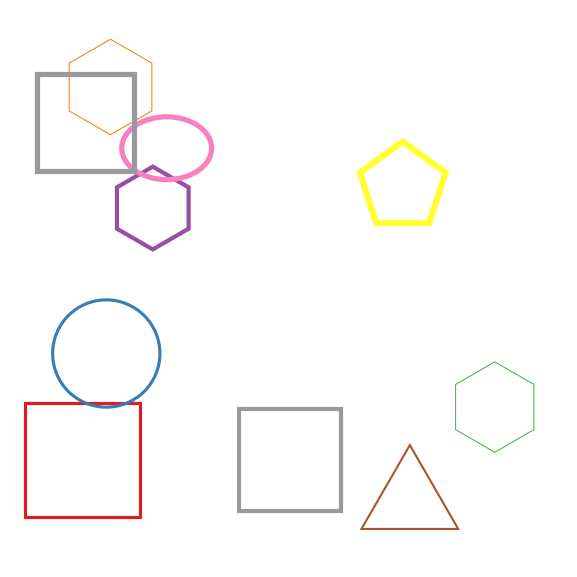[{"shape": "square", "thickness": 1.5, "radius": 0.5, "center": [0.143, 0.202]}, {"shape": "circle", "thickness": 1.5, "radius": 0.46, "center": [0.184, 0.387]}, {"shape": "hexagon", "thickness": 0.5, "radius": 0.39, "center": [0.857, 0.294]}, {"shape": "hexagon", "thickness": 2, "radius": 0.36, "center": [0.265, 0.639]}, {"shape": "hexagon", "thickness": 0.5, "radius": 0.41, "center": [0.191, 0.848]}, {"shape": "pentagon", "thickness": 3, "radius": 0.39, "center": [0.697, 0.676]}, {"shape": "triangle", "thickness": 1, "radius": 0.48, "center": [0.71, 0.132]}, {"shape": "oval", "thickness": 2.5, "radius": 0.39, "center": [0.289, 0.743]}, {"shape": "square", "thickness": 2.5, "radius": 0.42, "center": [0.148, 0.787]}, {"shape": "square", "thickness": 2, "radius": 0.44, "center": [0.502, 0.202]}]